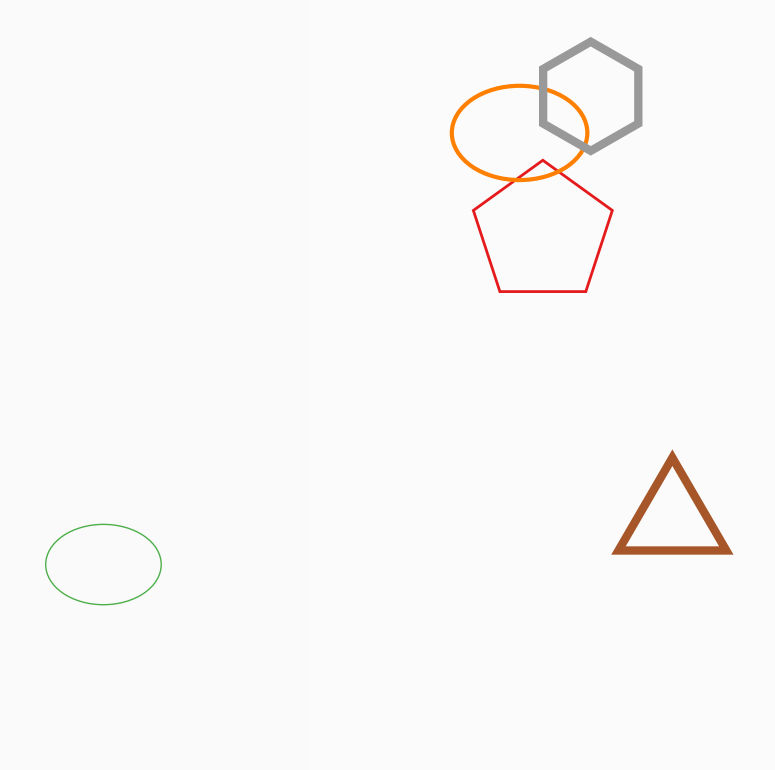[{"shape": "pentagon", "thickness": 1, "radius": 0.47, "center": [0.7, 0.698]}, {"shape": "oval", "thickness": 0.5, "radius": 0.37, "center": [0.133, 0.267]}, {"shape": "oval", "thickness": 1.5, "radius": 0.44, "center": [0.67, 0.827]}, {"shape": "triangle", "thickness": 3, "radius": 0.4, "center": [0.868, 0.325]}, {"shape": "hexagon", "thickness": 3, "radius": 0.35, "center": [0.762, 0.875]}]